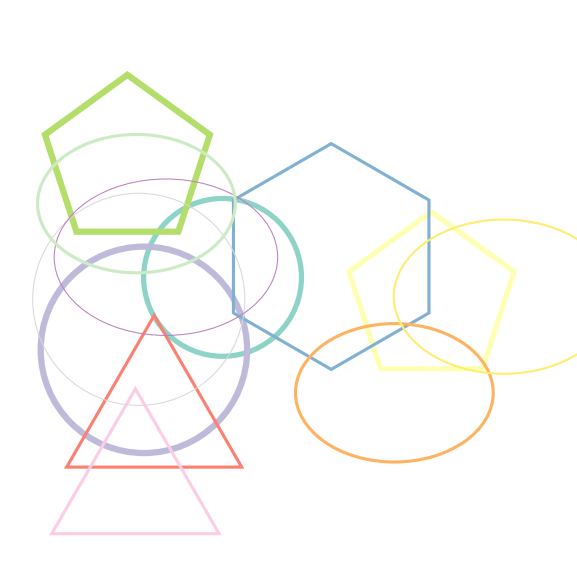[{"shape": "circle", "thickness": 2.5, "radius": 0.68, "center": [0.385, 0.519]}, {"shape": "pentagon", "thickness": 2.5, "radius": 0.75, "center": [0.747, 0.482]}, {"shape": "circle", "thickness": 3, "radius": 0.89, "center": [0.249, 0.393]}, {"shape": "triangle", "thickness": 1.5, "radius": 0.87, "center": [0.267, 0.278]}, {"shape": "hexagon", "thickness": 1.5, "radius": 0.98, "center": [0.574, 0.555]}, {"shape": "oval", "thickness": 1.5, "radius": 0.86, "center": [0.683, 0.319]}, {"shape": "pentagon", "thickness": 3, "radius": 0.75, "center": [0.221, 0.719]}, {"shape": "triangle", "thickness": 1.5, "radius": 0.84, "center": [0.234, 0.159]}, {"shape": "circle", "thickness": 0.5, "radius": 0.92, "center": [0.24, 0.481]}, {"shape": "oval", "thickness": 0.5, "radius": 0.97, "center": [0.287, 0.554]}, {"shape": "oval", "thickness": 1.5, "radius": 0.86, "center": [0.236, 0.647]}, {"shape": "oval", "thickness": 1, "radius": 0.95, "center": [0.873, 0.485]}]